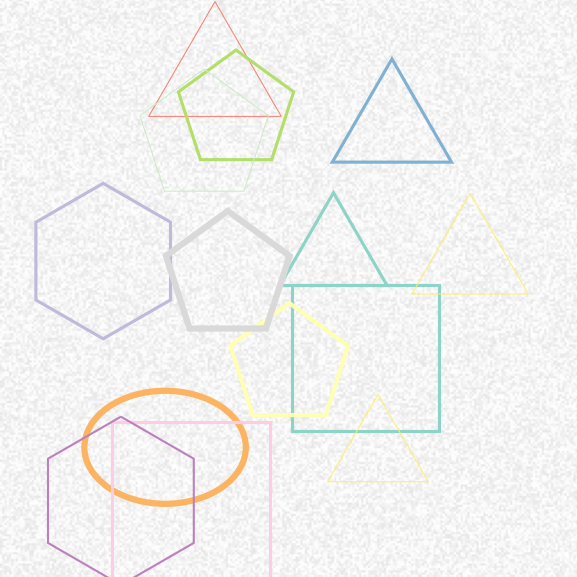[{"shape": "square", "thickness": 1.5, "radius": 0.64, "center": [0.633, 0.379]}, {"shape": "triangle", "thickness": 1.5, "radius": 0.54, "center": [0.577, 0.558]}, {"shape": "pentagon", "thickness": 2, "radius": 0.54, "center": [0.501, 0.367]}, {"shape": "hexagon", "thickness": 1.5, "radius": 0.67, "center": [0.179, 0.547]}, {"shape": "triangle", "thickness": 0.5, "radius": 0.66, "center": [0.372, 0.864]}, {"shape": "triangle", "thickness": 1.5, "radius": 0.6, "center": [0.679, 0.778]}, {"shape": "oval", "thickness": 3, "radius": 0.7, "center": [0.286, 0.225]}, {"shape": "pentagon", "thickness": 1.5, "radius": 0.52, "center": [0.409, 0.808]}, {"shape": "square", "thickness": 1.5, "radius": 0.68, "center": [0.331, 0.131]}, {"shape": "pentagon", "thickness": 3, "radius": 0.56, "center": [0.394, 0.521]}, {"shape": "hexagon", "thickness": 1, "radius": 0.73, "center": [0.209, 0.132]}, {"shape": "pentagon", "thickness": 0.5, "radius": 0.58, "center": [0.354, 0.763]}, {"shape": "triangle", "thickness": 0.5, "radius": 0.58, "center": [0.814, 0.548]}, {"shape": "triangle", "thickness": 0.5, "radius": 0.5, "center": [0.654, 0.215]}]